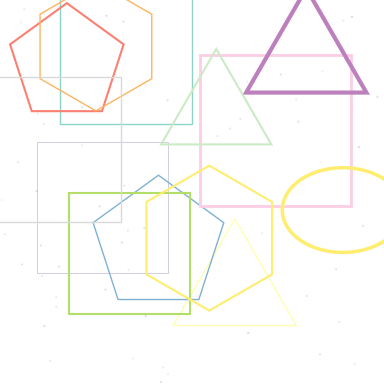[{"shape": "square", "thickness": 1, "radius": 0.86, "center": [0.327, 0.851]}, {"shape": "triangle", "thickness": 1, "radius": 0.92, "center": [0.61, 0.247]}, {"shape": "square", "thickness": 0.5, "radius": 0.85, "center": [0.266, 0.462]}, {"shape": "pentagon", "thickness": 1.5, "radius": 0.78, "center": [0.174, 0.837]}, {"shape": "pentagon", "thickness": 1, "radius": 0.89, "center": [0.412, 0.366]}, {"shape": "hexagon", "thickness": 1, "radius": 0.84, "center": [0.249, 0.879]}, {"shape": "square", "thickness": 1.5, "radius": 0.79, "center": [0.336, 0.341]}, {"shape": "square", "thickness": 2, "radius": 0.98, "center": [0.716, 0.661]}, {"shape": "square", "thickness": 1, "radius": 0.94, "center": [0.126, 0.612]}, {"shape": "triangle", "thickness": 3, "radius": 0.9, "center": [0.796, 0.85]}, {"shape": "triangle", "thickness": 1.5, "radius": 0.83, "center": [0.562, 0.708]}, {"shape": "oval", "thickness": 2.5, "radius": 0.79, "center": [0.89, 0.454]}, {"shape": "hexagon", "thickness": 1.5, "radius": 0.94, "center": [0.544, 0.382]}]